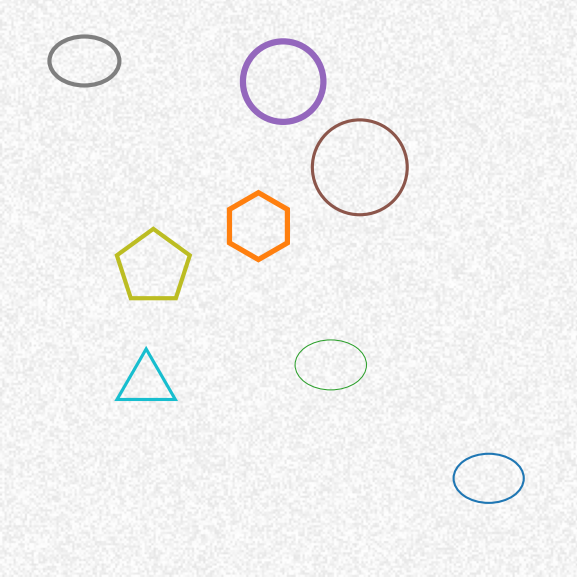[{"shape": "oval", "thickness": 1, "radius": 0.3, "center": [0.846, 0.171]}, {"shape": "hexagon", "thickness": 2.5, "radius": 0.29, "center": [0.448, 0.608]}, {"shape": "oval", "thickness": 0.5, "radius": 0.31, "center": [0.573, 0.367]}, {"shape": "circle", "thickness": 3, "radius": 0.35, "center": [0.49, 0.858]}, {"shape": "circle", "thickness": 1.5, "radius": 0.41, "center": [0.623, 0.709]}, {"shape": "oval", "thickness": 2, "radius": 0.3, "center": [0.146, 0.894]}, {"shape": "pentagon", "thickness": 2, "radius": 0.33, "center": [0.266, 0.536]}, {"shape": "triangle", "thickness": 1.5, "radius": 0.29, "center": [0.253, 0.337]}]